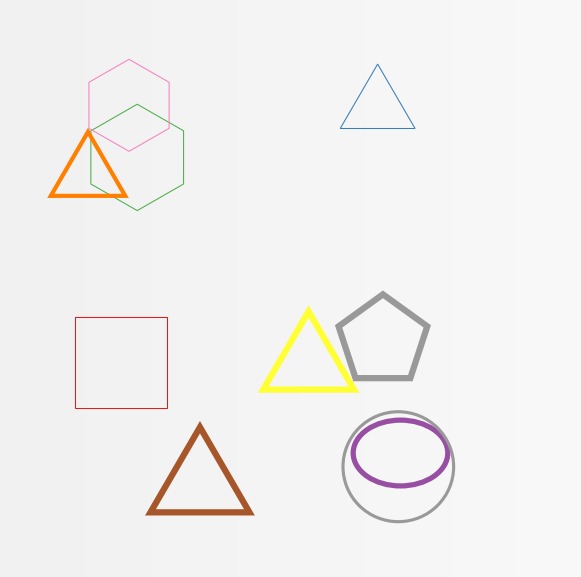[{"shape": "square", "thickness": 0.5, "radius": 0.39, "center": [0.208, 0.372]}, {"shape": "triangle", "thickness": 0.5, "radius": 0.37, "center": [0.65, 0.814]}, {"shape": "hexagon", "thickness": 0.5, "radius": 0.46, "center": [0.236, 0.727]}, {"shape": "oval", "thickness": 2.5, "radius": 0.41, "center": [0.689, 0.215]}, {"shape": "triangle", "thickness": 2, "radius": 0.37, "center": [0.151, 0.697]}, {"shape": "triangle", "thickness": 3, "radius": 0.45, "center": [0.531, 0.37]}, {"shape": "triangle", "thickness": 3, "radius": 0.49, "center": [0.344, 0.161]}, {"shape": "hexagon", "thickness": 0.5, "radius": 0.4, "center": [0.222, 0.817]}, {"shape": "circle", "thickness": 1.5, "radius": 0.48, "center": [0.685, 0.191]}, {"shape": "pentagon", "thickness": 3, "radius": 0.4, "center": [0.659, 0.409]}]